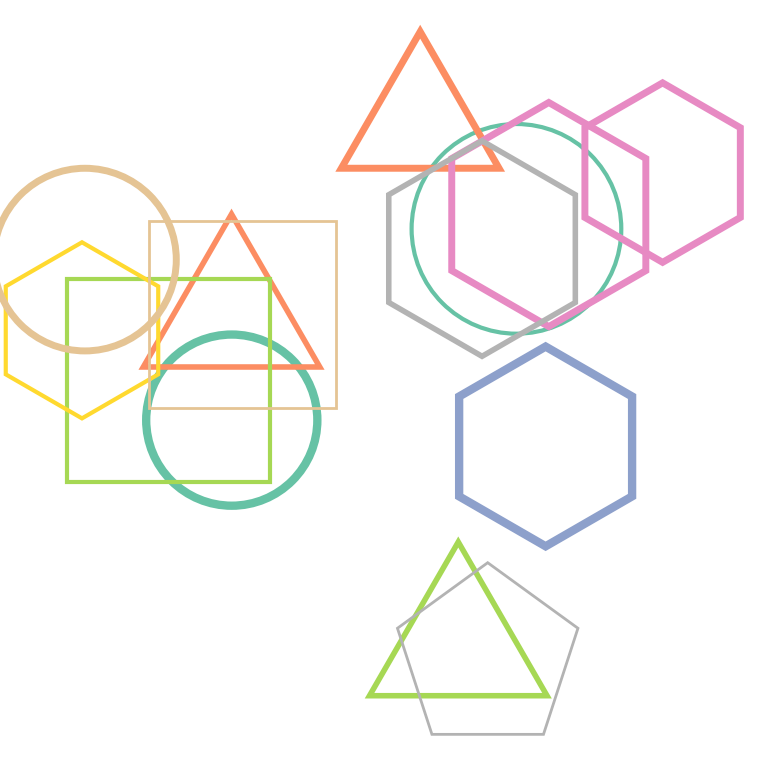[{"shape": "circle", "thickness": 3, "radius": 0.56, "center": [0.301, 0.454]}, {"shape": "circle", "thickness": 1.5, "radius": 0.68, "center": [0.671, 0.703]}, {"shape": "triangle", "thickness": 2, "radius": 0.66, "center": [0.301, 0.59]}, {"shape": "triangle", "thickness": 2.5, "radius": 0.59, "center": [0.546, 0.841]}, {"shape": "hexagon", "thickness": 3, "radius": 0.65, "center": [0.709, 0.42]}, {"shape": "hexagon", "thickness": 2.5, "radius": 0.73, "center": [0.713, 0.721]}, {"shape": "hexagon", "thickness": 2.5, "radius": 0.58, "center": [0.861, 0.776]}, {"shape": "square", "thickness": 1.5, "radius": 0.66, "center": [0.219, 0.506]}, {"shape": "triangle", "thickness": 2, "radius": 0.67, "center": [0.595, 0.163]}, {"shape": "hexagon", "thickness": 1.5, "radius": 0.57, "center": [0.106, 0.571]}, {"shape": "circle", "thickness": 2.5, "radius": 0.59, "center": [0.11, 0.663]}, {"shape": "square", "thickness": 1, "radius": 0.61, "center": [0.315, 0.591]}, {"shape": "pentagon", "thickness": 1, "radius": 0.62, "center": [0.633, 0.146]}, {"shape": "hexagon", "thickness": 2, "radius": 0.7, "center": [0.626, 0.677]}]